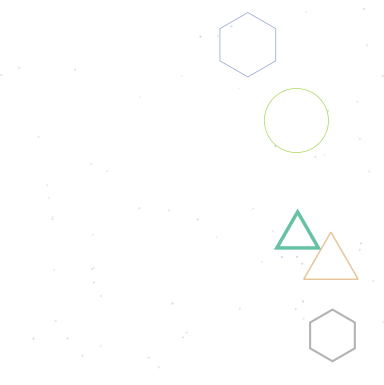[{"shape": "triangle", "thickness": 2.5, "radius": 0.31, "center": [0.773, 0.387]}, {"shape": "hexagon", "thickness": 0.5, "radius": 0.42, "center": [0.644, 0.884]}, {"shape": "circle", "thickness": 0.5, "radius": 0.42, "center": [0.77, 0.687]}, {"shape": "triangle", "thickness": 1, "radius": 0.41, "center": [0.86, 0.315]}, {"shape": "hexagon", "thickness": 1.5, "radius": 0.34, "center": [0.864, 0.129]}]